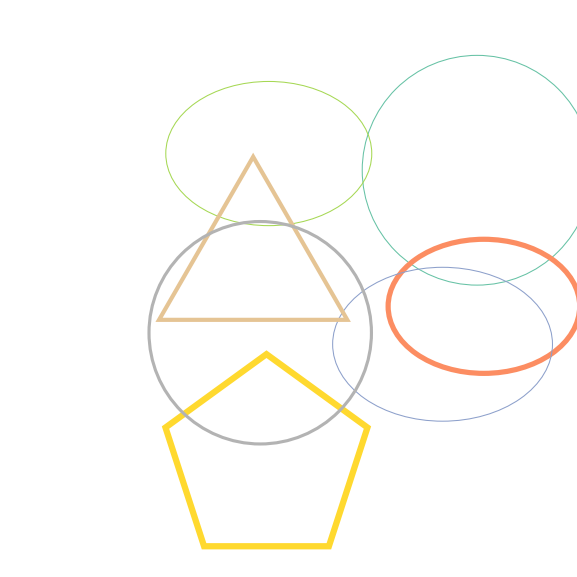[{"shape": "circle", "thickness": 0.5, "radius": 0.99, "center": [0.826, 0.704]}, {"shape": "oval", "thickness": 2.5, "radius": 0.83, "center": [0.838, 0.469]}, {"shape": "oval", "thickness": 0.5, "radius": 0.95, "center": [0.766, 0.403]}, {"shape": "oval", "thickness": 0.5, "radius": 0.89, "center": [0.465, 0.733]}, {"shape": "pentagon", "thickness": 3, "radius": 0.92, "center": [0.461, 0.202]}, {"shape": "triangle", "thickness": 2, "radius": 0.94, "center": [0.438, 0.539]}, {"shape": "circle", "thickness": 1.5, "radius": 0.96, "center": [0.451, 0.423]}]